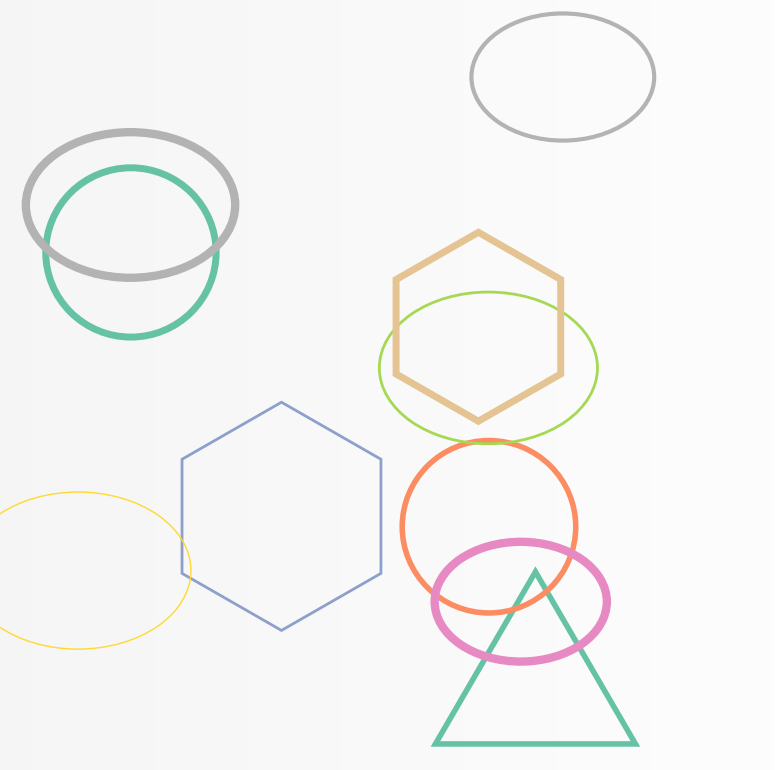[{"shape": "triangle", "thickness": 2, "radius": 0.75, "center": [0.691, 0.108]}, {"shape": "circle", "thickness": 2.5, "radius": 0.55, "center": [0.169, 0.672]}, {"shape": "circle", "thickness": 2, "radius": 0.56, "center": [0.631, 0.316]}, {"shape": "hexagon", "thickness": 1, "radius": 0.74, "center": [0.363, 0.329]}, {"shape": "oval", "thickness": 3, "radius": 0.56, "center": [0.672, 0.219]}, {"shape": "oval", "thickness": 1, "radius": 0.7, "center": [0.63, 0.522]}, {"shape": "oval", "thickness": 0.5, "radius": 0.73, "center": [0.101, 0.259]}, {"shape": "hexagon", "thickness": 2.5, "radius": 0.61, "center": [0.617, 0.576]}, {"shape": "oval", "thickness": 1.5, "radius": 0.59, "center": [0.726, 0.9]}, {"shape": "oval", "thickness": 3, "radius": 0.68, "center": [0.168, 0.734]}]